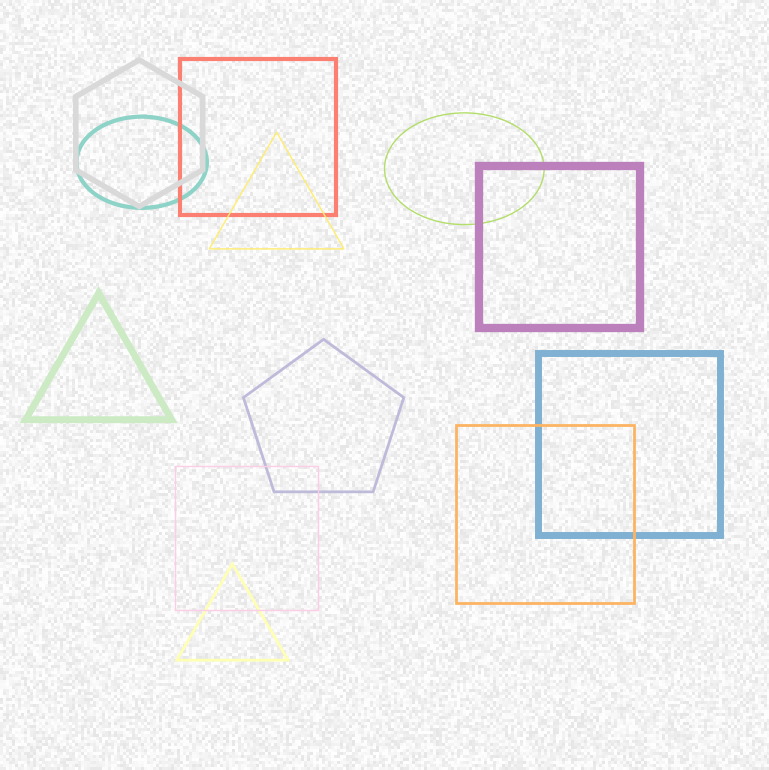[{"shape": "oval", "thickness": 1.5, "radius": 0.42, "center": [0.184, 0.789]}, {"shape": "triangle", "thickness": 1, "radius": 0.42, "center": [0.302, 0.184]}, {"shape": "pentagon", "thickness": 1, "radius": 0.55, "center": [0.42, 0.45]}, {"shape": "square", "thickness": 1.5, "radius": 0.51, "center": [0.335, 0.823]}, {"shape": "square", "thickness": 2.5, "radius": 0.59, "center": [0.816, 0.423]}, {"shape": "square", "thickness": 1, "radius": 0.58, "center": [0.708, 0.332]}, {"shape": "oval", "thickness": 0.5, "radius": 0.52, "center": [0.603, 0.781]}, {"shape": "square", "thickness": 0.5, "radius": 0.47, "center": [0.32, 0.302]}, {"shape": "hexagon", "thickness": 2, "radius": 0.48, "center": [0.181, 0.827]}, {"shape": "square", "thickness": 3, "radius": 0.52, "center": [0.727, 0.679]}, {"shape": "triangle", "thickness": 2.5, "radius": 0.55, "center": [0.128, 0.51]}, {"shape": "triangle", "thickness": 0.5, "radius": 0.51, "center": [0.359, 0.727]}]